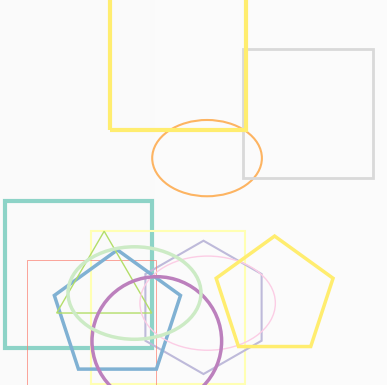[{"shape": "square", "thickness": 3, "radius": 0.95, "center": [0.202, 0.287]}, {"shape": "square", "thickness": 1.5, "radius": 1.0, "center": [0.433, 0.201]}, {"shape": "hexagon", "thickness": 1.5, "radius": 0.87, "center": [0.525, 0.202]}, {"shape": "square", "thickness": 0.5, "radius": 0.83, "center": [0.237, 0.159]}, {"shape": "pentagon", "thickness": 2.5, "radius": 0.86, "center": [0.303, 0.18]}, {"shape": "oval", "thickness": 1.5, "radius": 0.71, "center": [0.534, 0.589]}, {"shape": "triangle", "thickness": 1, "radius": 0.71, "center": [0.269, 0.258]}, {"shape": "oval", "thickness": 1, "radius": 0.87, "center": [0.536, 0.213]}, {"shape": "square", "thickness": 2, "radius": 0.84, "center": [0.796, 0.705]}, {"shape": "circle", "thickness": 2.5, "radius": 0.84, "center": [0.405, 0.114]}, {"shape": "oval", "thickness": 2.5, "radius": 0.86, "center": [0.347, 0.239]}, {"shape": "pentagon", "thickness": 2.5, "radius": 0.79, "center": [0.709, 0.228]}, {"shape": "square", "thickness": 3, "radius": 0.88, "center": [0.46, 0.838]}]